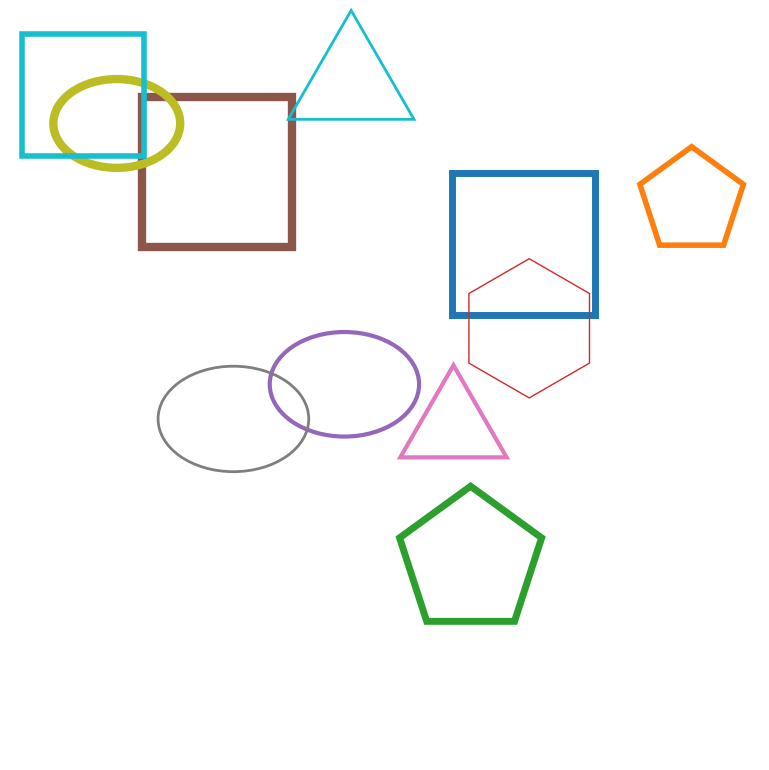[{"shape": "square", "thickness": 2.5, "radius": 0.46, "center": [0.68, 0.683]}, {"shape": "pentagon", "thickness": 2, "radius": 0.35, "center": [0.898, 0.739]}, {"shape": "pentagon", "thickness": 2.5, "radius": 0.48, "center": [0.611, 0.272]}, {"shape": "hexagon", "thickness": 0.5, "radius": 0.45, "center": [0.687, 0.574]}, {"shape": "oval", "thickness": 1.5, "radius": 0.48, "center": [0.447, 0.501]}, {"shape": "square", "thickness": 3, "radius": 0.49, "center": [0.282, 0.776]}, {"shape": "triangle", "thickness": 1.5, "radius": 0.4, "center": [0.589, 0.446]}, {"shape": "oval", "thickness": 1, "radius": 0.49, "center": [0.303, 0.456]}, {"shape": "oval", "thickness": 3, "radius": 0.41, "center": [0.152, 0.84]}, {"shape": "triangle", "thickness": 1, "radius": 0.47, "center": [0.456, 0.892]}, {"shape": "square", "thickness": 2, "radius": 0.39, "center": [0.108, 0.877]}]